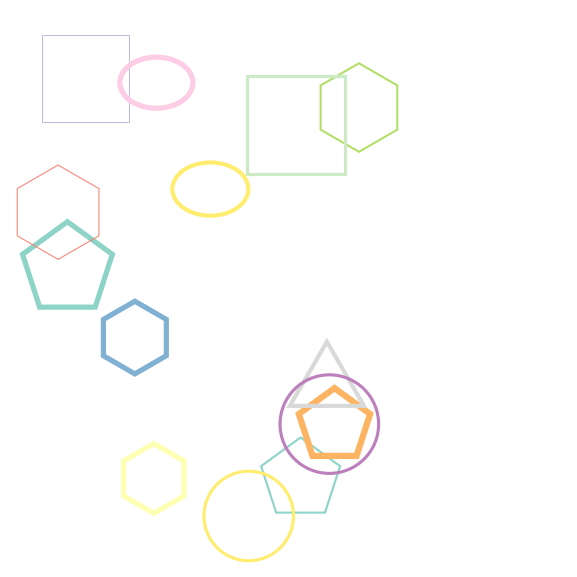[{"shape": "pentagon", "thickness": 2.5, "radius": 0.41, "center": [0.117, 0.533]}, {"shape": "pentagon", "thickness": 1, "radius": 0.36, "center": [0.521, 0.17]}, {"shape": "hexagon", "thickness": 2.5, "radius": 0.3, "center": [0.266, 0.171]}, {"shape": "square", "thickness": 0.5, "radius": 0.38, "center": [0.148, 0.863]}, {"shape": "hexagon", "thickness": 0.5, "radius": 0.41, "center": [0.101, 0.632]}, {"shape": "hexagon", "thickness": 2.5, "radius": 0.31, "center": [0.234, 0.415]}, {"shape": "pentagon", "thickness": 3, "radius": 0.32, "center": [0.579, 0.262]}, {"shape": "hexagon", "thickness": 1, "radius": 0.38, "center": [0.622, 0.813]}, {"shape": "oval", "thickness": 2.5, "radius": 0.32, "center": [0.271, 0.856]}, {"shape": "triangle", "thickness": 2, "radius": 0.37, "center": [0.566, 0.333]}, {"shape": "circle", "thickness": 1.5, "radius": 0.43, "center": [0.57, 0.265]}, {"shape": "square", "thickness": 1.5, "radius": 0.42, "center": [0.513, 0.783]}, {"shape": "oval", "thickness": 2, "radius": 0.33, "center": [0.364, 0.672]}, {"shape": "circle", "thickness": 1.5, "radius": 0.39, "center": [0.431, 0.106]}]